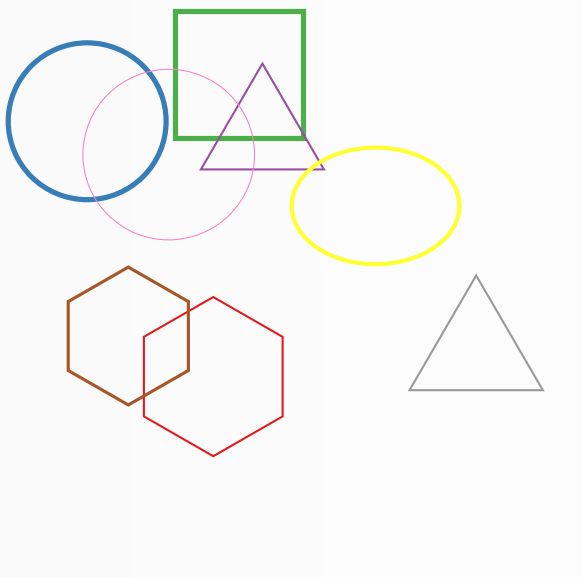[{"shape": "hexagon", "thickness": 1, "radius": 0.69, "center": [0.367, 0.347]}, {"shape": "circle", "thickness": 2.5, "radius": 0.68, "center": [0.15, 0.789]}, {"shape": "square", "thickness": 2.5, "radius": 0.55, "center": [0.412, 0.87]}, {"shape": "triangle", "thickness": 1, "radius": 0.61, "center": [0.451, 0.767]}, {"shape": "oval", "thickness": 2, "radius": 0.72, "center": [0.646, 0.643]}, {"shape": "hexagon", "thickness": 1.5, "radius": 0.6, "center": [0.221, 0.417]}, {"shape": "circle", "thickness": 0.5, "radius": 0.74, "center": [0.29, 0.731]}, {"shape": "triangle", "thickness": 1, "radius": 0.66, "center": [0.819, 0.39]}]